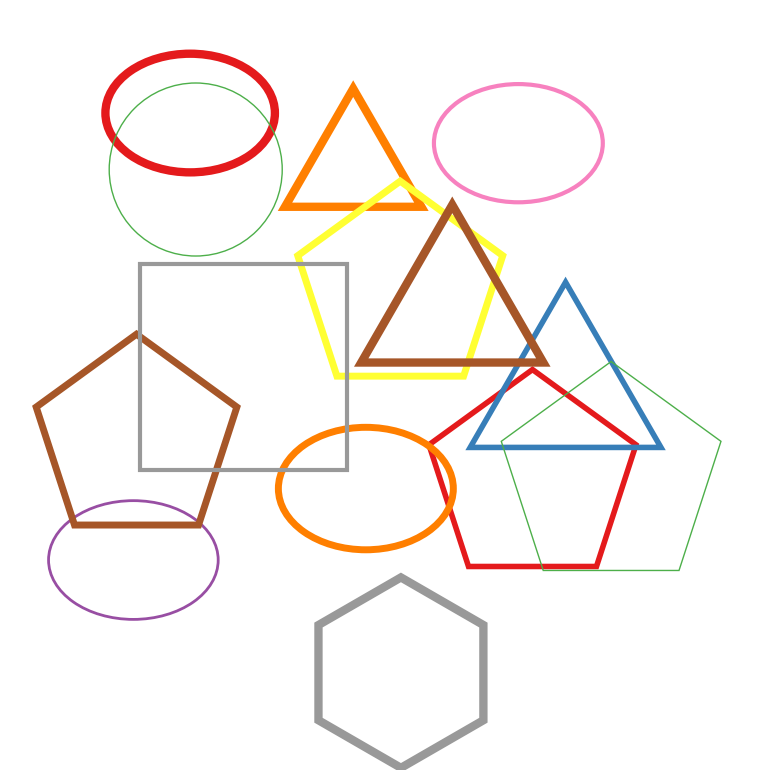[{"shape": "pentagon", "thickness": 2, "radius": 0.71, "center": [0.692, 0.379]}, {"shape": "oval", "thickness": 3, "radius": 0.55, "center": [0.247, 0.853]}, {"shape": "triangle", "thickness": 2, "radius": 0.72, "center": [0.735, 0.49]}, {"shape": "circle", "thickness": 0.5, "radius": 0.56, "center": [0.254, 0.78]}, {"shape": "pentagon", "thickness": 0.5, "radius": 0.75, "center": [0.794, 0.38]}, {"shape": "oval", "thickness": 1, "radius": 0.55, "center": [0.173, 0.273]}, {"shape": "triangle", "thickness": 3, "radius": 0.51, "center": [0.459, 0.783]}, {"shape": "oval", "thickness": 2.5, "radius": 0.57, "center": [0.475, 0.366]}, {"shape": "pentagon", "thickness": 2.5, "radius": 0.7, "center": [0.52, 0.625]}, {"shape": "triangle", "thickness": 3, "radius": 0.68, "center": [0.587, 0.597]}, {"shape": "pentagon", "thickness": 2.5, "radius": 0.69, "center": [0.177, 0.429]}, {"shape": "oval", "thickness": 1.5, "radius": 0.55, "center": [0.673, 0.814]}, {"shape": "square", "thickness": 1.5, "radius": 0.67, "center": [0.316, 0.523]}, {"shape": "hexagon", "thickness": 3, "radius": 0.62, "center": [0.521, 0.126]}]